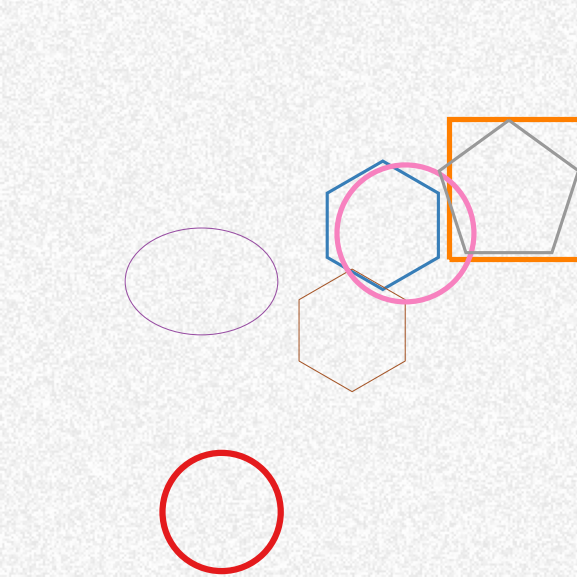[{"shape": "circle", "thickness": 3, "radius": 0.51, "center": [0.384, 0.113]}, {"shape": "hexagon", "thickness": 1.5, "radius": 0.56, "center": [0.663, 0.609]}, {"shape": "oval", "thickness": 0.5, "radius": 0.66, "center": [0.349, 0.512]}, {"shape": "square", "thickness": 2.5, "radius": 0.61, "center": [0.899, 0.672]}, {"shape": "hexagon", "thickness": 0.5, "radius": 0.53, "center": [0.61, 0.427]}, {"shape": "circle", "thickness": 2.5, "radius": 0.59, "center": [0.702, 0.595]}, {"shape": "pentagon", "thickness": 1.5, "radius": 0.63, "center": [0.881, 0.664]}]